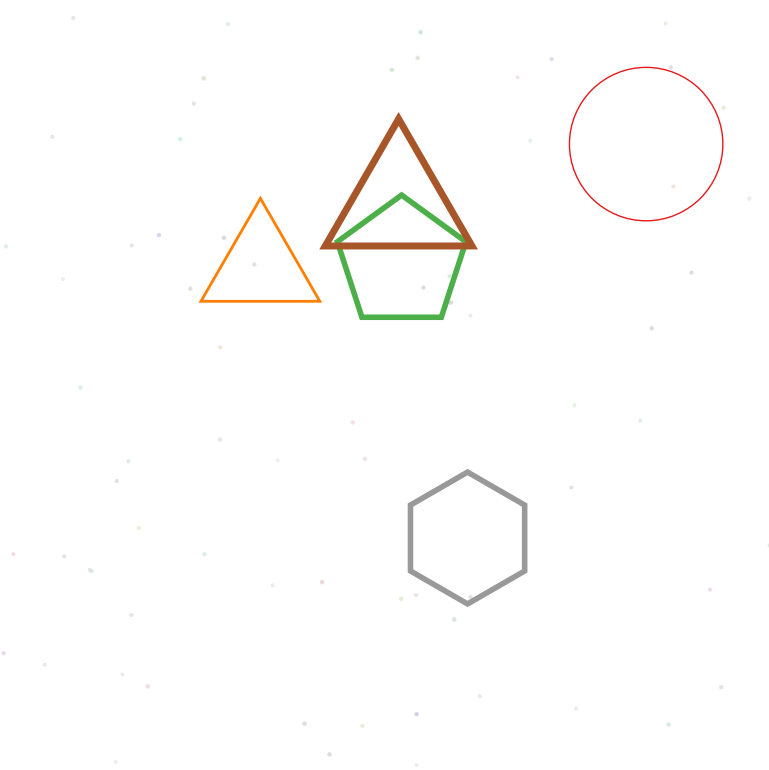[{"shape": "circle", "thickness": 0.5, "radius": 0.5, "center": [0.839, 0.813]}, {"shape": "pentagon", "thickness": 2, "radius": 0.44, "center": [0.522, 0.659]}, {"shape": "triangle", "thickness": 1, "radius": 0.45, "center": [0.338, 0.653]}, {"shape": "triangle", "thickness": 2.5, "radius": 0.55, "center": [0.518, 0.736]}, {"shape": "hexagon", "thickness": 2, "radius": 0.43, "center": [0.607, 0.301]}]